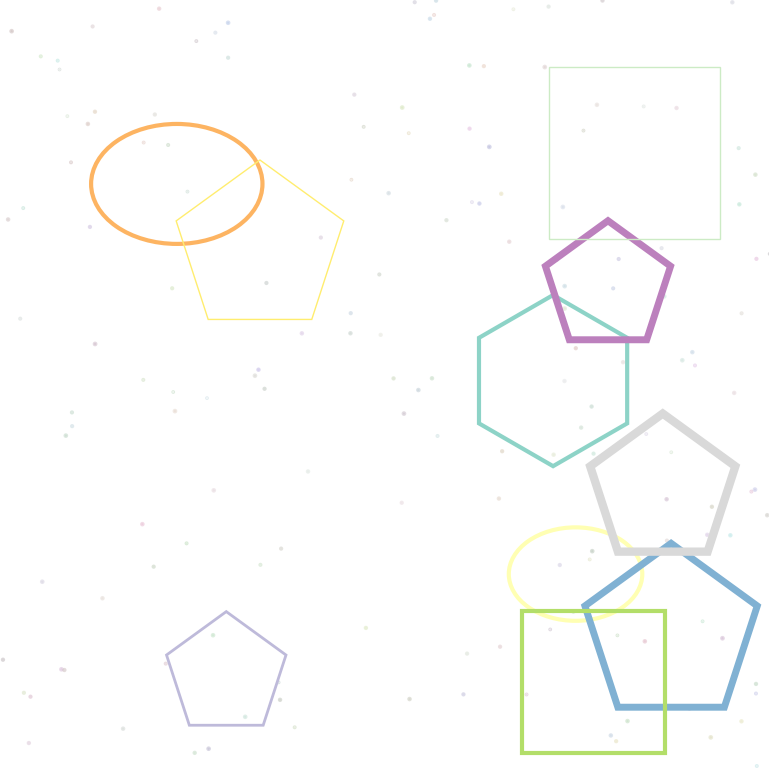[{"shape": "hexagon", "thickness": 1.5, "radius": 0.56, "center": [0.718, 0.506]}, {"shape": "oval", "thickness": 1.5, "radius": 0.43, "center": [0.747, 0.254]}, {"shape": "pentagon", "thickness": 1, "radius": 0.41, "center": [0.294, 0.124]}, {"shape": "pentagon", "thickness": 2.5, "radius": 0.59, "center": [0.872, 0.177]}, {"shape": "oval", "thickness": 1.5, "radius": 0.56, "center": [0.23, 0.761]}, {"shape": "square", "thickness": 1.5, "radius": 0.46, "center": [0.771, 0.114]}, {"shape": "pentagon", "thickness": 3, "radius": 0.5, "center": [0.861, 0.364]}, {"shape": "pentagon", "thickness": 2.5, "radius": 0.43, "center": [0.79, 0.628]}, {"shape": "square", "thickness": 0.5, "radius": 0.56, "center": [0.824, 0.801]}, {"shape": "pentagon", "thickness": 0.5, "radius": 0.57, "center": [0.338, 0.678]}]